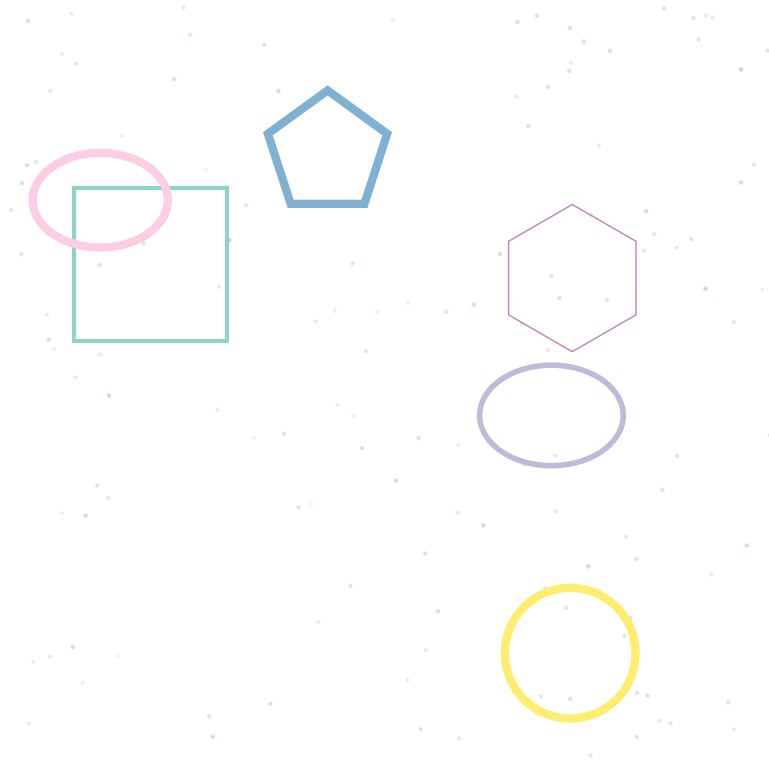[{"shape": "square", "thickness": 1.5, "radius": 0.5, "center": [0.195, 0.656]}, {"shape": "oval", "thickness": 2, "radius": 0.47, "center": [0.716, 0.461]}, {"shape": "pentagon", "thickness": 3, "radius": 0.41, "center": [0.425, 0.801]}, {"shape": "oval", "thickness": 3, "radius": 0.44, "center": [0.13, 0.74]}, {"shape": "hexagon", "thickness": 0.5, "radius": 0.48, "center": [0.743, 0.639]}, {"shape": "circle", "thickness": 3, "radius": 0.42, "center": [0.741, 0.152]}]